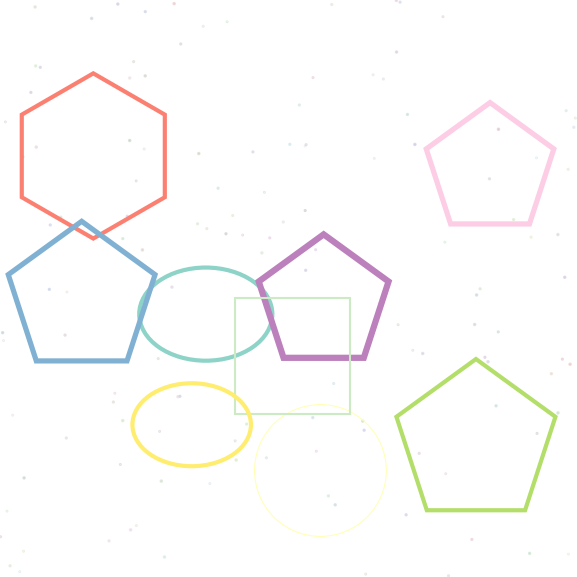[{"shape": "oval", "thickness": 2, "radius": 0.58, "center": [0.356, 0.455]}, {"shape": "circle", "thickness": 0.5, "radius": 0.57, "center": [0.555, 0.184]}, {"shape": "hexagon", "thickness": 2, "radius": 0.72, "center": [0.162, 0.729]}, {"shape": "pentagon", "thickness": 2.5, "radius": 0.67, "center": [0.141, 0.482]}, {"shape": "pentagon", "thickness": 2, "radius": 0.72, "center": [0.824, 0.233]}, {"shape": "pentagon", "thickness": 2.5, "radius": 0.58, "center": [0.849, 0.705]}, {"shape": "pentagon", "thickness": 3, "radius": 0.59, "center": [0.56, 0.475]}, {"shape": "square", "thickness": 1, "radius": 0.5, "center": [0.507, 0.382]}, {"shape": "oval", "thickness": 2, "radius": 0.51, "center": [0.332, 0.264]}]